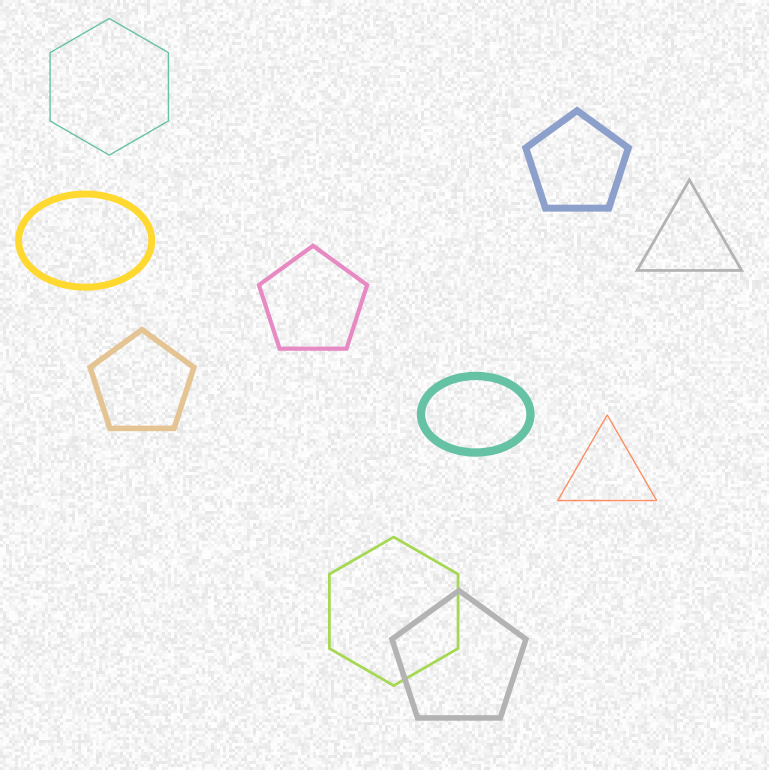[{"shape": "oval", "thickness": 3, "radius": 0.36, "center": [0.618, 0.462]}, {"shape": "hexagon", "thickness": 0.5, "radius": 0.44, "center": [0.142, 0.887]}, {"shape": "triangle", "thickness": 0.5, "radius": 0.37, "center": [0.789, 0.387]}, {"shape": "pentagon", "thickness": 2.5, "radius": 0.35, "center": [0.749, 0.786]}, {"shape": "pentagon", "thickness": 1.5, "radius": 0.37, "center": [0.407, 0.607]}, {"shape": "hexagon", "thickness": 1, "radius": 0.48, "center": [0.511, 0.206]}, {"shape": "oval", "thickness": 2.5, "radius": 0.43, "center": [0.111, 0.688]}, {"shape": "pentagon", "thickness": 2, "radius": 0.35, "center": [0.184, 0.501]}, {"shape": "pentagon", "thickness": 2, "radius": 0.46, "center": [0.596, 0.142]}, {"shape": "triangle", "thickness": 1, "radius": 0.39, "center": [0.895, 0.688]}]